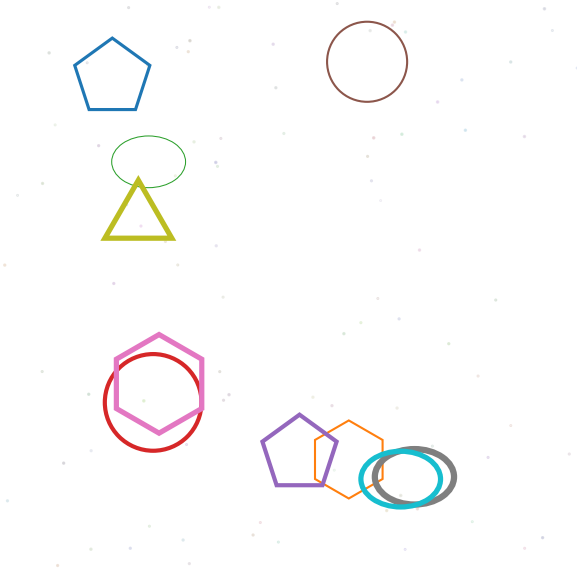[{"shape": "pentagon", "thickness": 1.5, "radius": 0.34, "center": [0.194, 0.865]}, {"shape": "hexagon", "thickness": 1, "radius": 0.34, "center": [0.604, 0.204]}, {"shape": "oval", "thickness": 0.5, "radius": 0.32, "center": [0.257, 0.719]}, {"shape": "circle", "thickness": 2, "radius": 0.42, "center": [0.265, 0.302]}, {"shape": "pentagon", "thickness": 2, "radius": 0.34, "center": [0.519, 0.214]}, {"shape": "circle", "thickness": 1, "radius": 0.35, "center": [0.636, 0.892]}, {"shape": "hexagon", "thickness": 2.5, "radius": 0.43, "center": [0.275, 0.334]}, {"shape": "oval", "thickness": 3, "radius": 0.34, "center": [0.718, 0.174]}, {"shape": "triangle", "thickness": 2.5, "radius": 0.33, "center": [0.24, 0.62]}, {"shape": "oval", "thickness": 2.5, "radius": 0.34, "center": [0.694, 0.17]}]